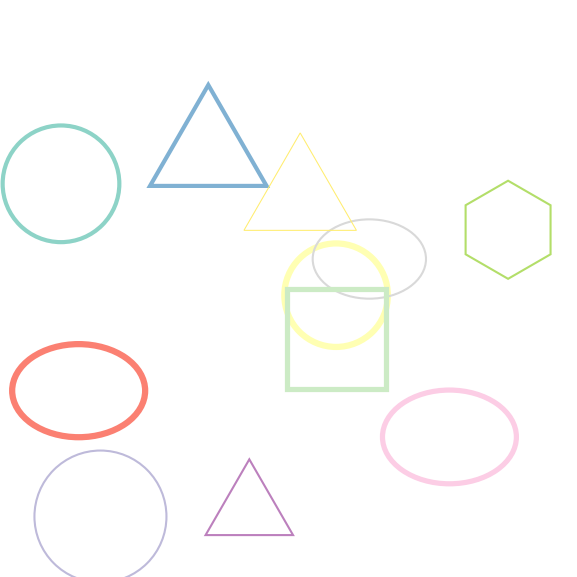[{"shape": "circle", "thickness": 2, "radius": 0.51, "center": [0.106, 0.681]}, {"shape": "circle", "thickness": 3, "radius": 0.45, "center": [0.582, 0.488]}, {"shape": "circle", "thickness": 1, "radius": 0.57, "center": [0.174, 0.105]}, {"shape": "oval", "thickness": 3, "radius": 0.58, "center": [0.136, 0.323]}, {"shape": "triangle", "thickness": 2, "radius": 0.58, "center": [0.361, 0.735]}, {"shape": "hexagon", "thickness": 1, "radius": 0.42, "center": [0.88, 0.601]}, {"shape": "oval", "thickness": 2.5, "radius": 0.58, "center": [0.778, 0.243]}, {"shape": "oval", "thickness": 1, "radius": 0.49, "center": [0.64, 0.551]}, {"shape": "triangle", "thickness": 1, "radius": 0.44, "center": [0.432, 0.116]}, {"shape": "square", "thickness": 2.5, "radius": 0.43, "center": [0.583, 0.412]}, {"shape": "triangle", "thickness": 0.5, "radius": 0.56, "center": [0.52, 0.656]}]